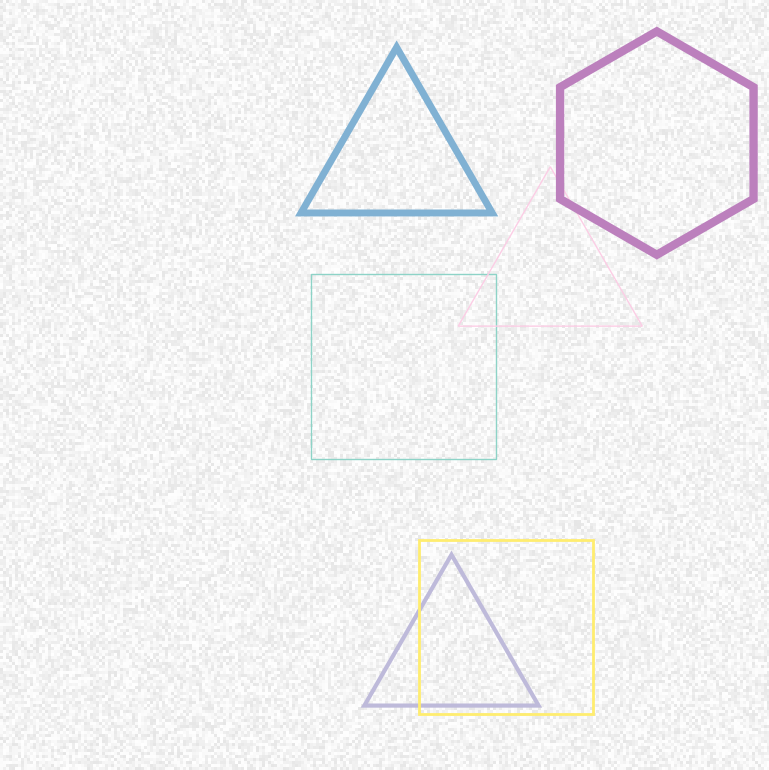[{"shape": "square", "thickness": 0.5, "radius": 0.6, "center": [0.524, 0.524]}, {"shape": "triangle", "thickness": 1.5, "radius": 0.65, "center": [0.586, 0.149]}, {"shape": "triangle", "thickness": 2.5, "radius": 0.72, "center": [0.515, 0.795]}, {"shape": "triangle", "thickness": 0.5, "radius": 0.69, "center": [0.715, 0.645]}, {"shape": "hexagon", "thickness": 3, "radius": 0.73, "center": [0.853, 0.814]}, {"shape": "square", "thickness": 1, "radius": 0.56, "center": [0.657, 0.186]}]